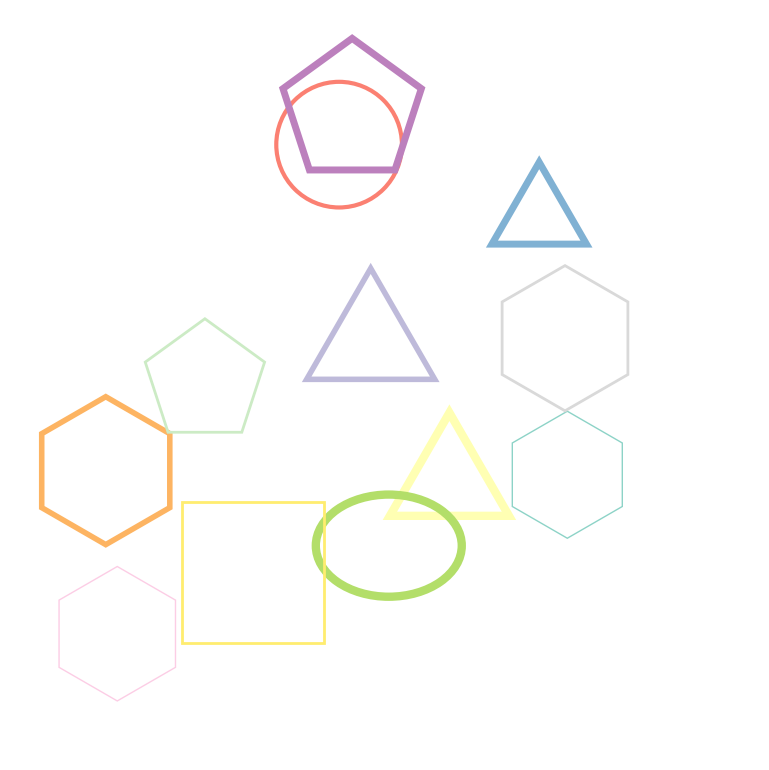[{"shape": "hexagon", "thickness": 0.5, "radius": 0.41, "center": [0.737, 0.383]}, {"shape": "triangle", "thickness": 3, "radius": 0.45, "center": [0.584, 0.375]}, {"shape": "triangle", "thickness": 2, "radius": 0.48, "center": [0.481, 0.555]}, {"shape": "circle", "thickness": 1.5, "radius": 0.41, "center": [0.44, 0.812]}, {"shape": "triangle", "thickness": 2.5, "radius": 0.35, "center": [0.7, 0.718]}, {"shape": "hexagon", "thickness": 2, "radius": 0.48, "center": [0.137, 0.389]}, {"shape": "oval", "thickness": 3, "radius": 0.47, "center": [0.505, 0.291]}, {"shape": "hexagon", "thickness": 0.5, "radius": 0.44, "center": [0.152, 0.177]}, {"shape": "hexagon", "thickness": 1, "radius": 0.47, "center": [0.734, 0.561]}, {"shape": "pentagon", "thickness": 2.5, "radius": 0.47, "center": [0.457, 0.856]}, {"shape": "pentagon", "thickness": 1, "radius": 0.41, "center": [0.266, 0.505]}, {"shape": "square", "thickness": 1, "radius": 0.46, "center": [0.328, 0.257]}]